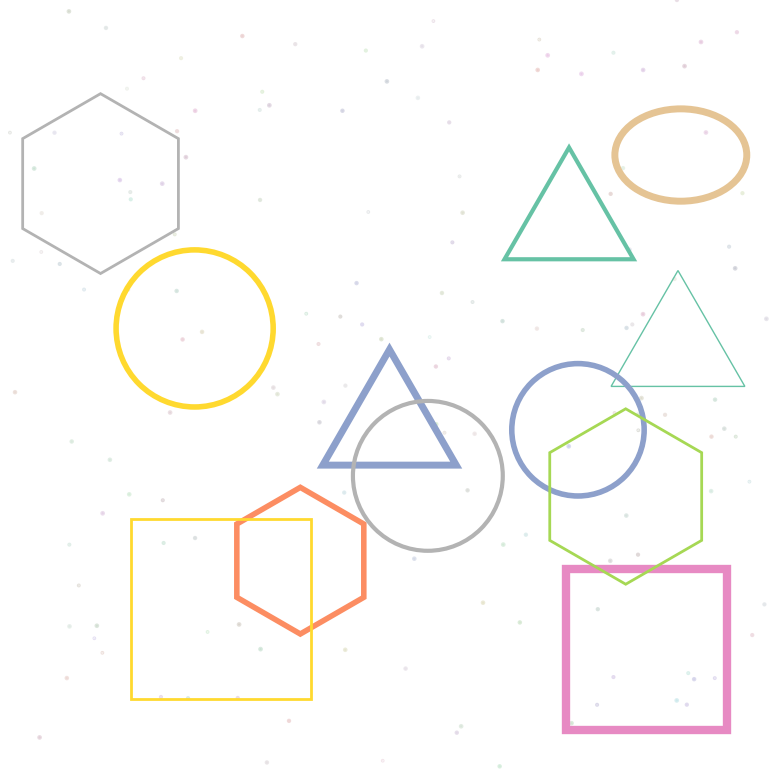[{"shape": "triangle", "thickness": 1.5, "radius": 0.48, "center": [0.739, 0.712]}, {"shape": "triangle", "thickness": 0.5, "radius": 0.5, "center": [0.88, 0.548]}, {"shape": "hexagon", "thickness": 2, "radius": 0.48, "center": [0.39, 0.272]}, {"shape": "circle", "thickness": 2, "radius": 0.43, "center": [0.751, 0.442]}, {"shape": "triangle", "thickness": 2.5, "radius": 0.5, "center": [0.506, 0.446]}, {"shape": "square", "thickness": 3, "radius": 0.52, "center": [0.839, 0.157]}, {"shape": "hexagon", "thickness": 1, "radius": 0.57, "center": [0.813, 0.355]}, {"shape": "circle", "thickness": 2, "radius": 0.51, "center": [0.253, 0.573]}, {"shape": "square", "thickness": 1, "radius": 0.58, "center": [0.287, 0.209]}, {"shape": "oval", "thickness": 2.5, "radius": 0.43, "center": [0.884, 0.799]}, {"shape": "hexagon", "thickness": 1, "radius": 0.58, "center": [0.131, 0.762]}, {"shape": "circle", "thickness": 1.5, "radius": 0.49, "center": [0.556, 0.382]}]